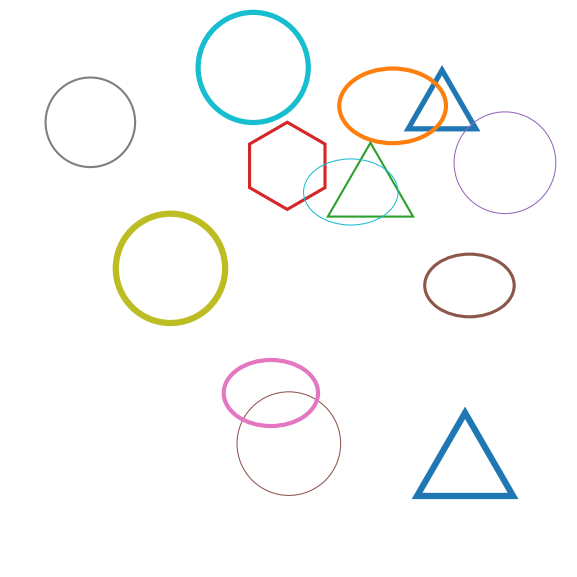[{"shape": "triangle", "thickness": 2.5, "radius": 0.34, "center": [0.765, 0.81]}, {"shape": "triangle", "thickness": 3, "radius": 0.48, "center": [0.805, 0.188]}, {"shape": "oval", "thickness": 2, "radius": 0.46, "center": [0.68, 0.816]}, {"shape": "triangle", "thickness": 1, "radius": 0.43, "center": [0.642, 0.667]}, {"shape": "hexagon", "thickness": 1.5, "radius": 0.38, "center": [0.497, 0.712]}, {"shape": "circle", "thickness": 0.5, "radius": 0.44, "center": [0.874, 0.717]}, {"shape": "circle", "thickness": 0.5, "radius": 0.45, "center": [0.5, 0.231]}, {"shape": "oval", "thickness": 1.5, "radius": 0.39, "center": [0.813, 0.505]}, {"shape": "oval", "thickness": 2, "radius": 0.41, "center": [0.469, 0.319]}, {"shape": "circle", "thickness": 1, "radius": 0.39, "center": [0.156, 0.787]}, {"shape": "circle", "thickness": 3, "radius": 0.47, "center": [0.295, 0.534]}, {"shape": "oval", "thickness": 0.5, "radius": 0.41, "center": [0.607, 0.667]}, {"shape": "circle", "thickness": 2.5, "radius": 0.48, "center": [0.438, 0.882]}]